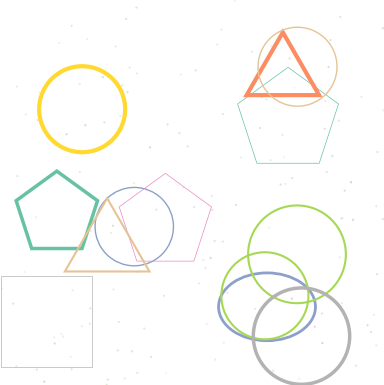[{"shape": "pentagon", "thickness": 2.5, "radius": 0.56, "center": [0.148, 0.444]}, {"shape": "pentagon", "thickness": 0.5, "radius": 0.69, "center": [0.748, 0.687]}, {"shape": "triangle", "thickness": 3, "radius": 0.54, "center": [0.735, 0.807]}, {"shape": "oval", "thickness": 2, "radius": 0.63, "center": [0.694, 0.203]}, {"shape": "circle", "thickness": 1, "radius": 0.51, "center": [0.349, 0.411]}, {"shape": "pentagon", "thickness": 0.5, "radius": 0.63, "center": [0.429, 0.424]}, {"shape": "circle", "thickness": 1.5, "radius": 0.57, "center": [0.688, 0.232]}, {"shape": "circle", "thickness": 1.5, "radius": 0.63, "center": [0.771, 0.339]}, {"shape": "circle", "thickness": 3, "radius": 0.56, "center": [0.213, 0.716]}, {"shape": "triangle", "thickness": 1.5, "radius": 0.63, "center": [0.278, 0.358]}, {"shape": "circle", "thickness": 1, "radius": 0.51, "center": [0.773, 0.827]}, {"shape": "circle", "thickness": 2.5, "radius": 0.63, "center": [0.783, 0.127]}, {"shape": "square", "thickness": 0.5, "radius": 0.59, "center": [0.121, 0.165]}]